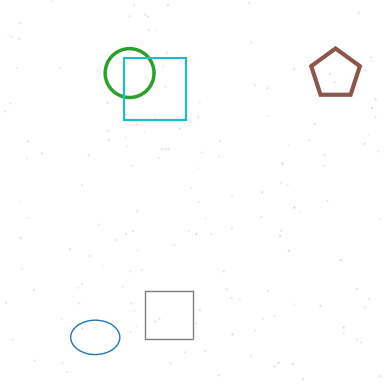[{"shape": "oval", "thickness": 1, "radius": 0.32, "center": [0.247, 0.124]}, {"shape": "circle", "thickness": 2.5, "radius": 0.32, "center": [0.337, 0.81]}, {"shape": "pentagon", "thickness": 3, "radius": 0.33, "center": [0.872, 0.808]}, {"shape": "square", "thickness": 1, "radius": 0.31, "center": [0.439, 0.182]}, {"shape": "square", "thickness": 1.5, "radius": 0.4, "center": [0.404, 0.769]}]